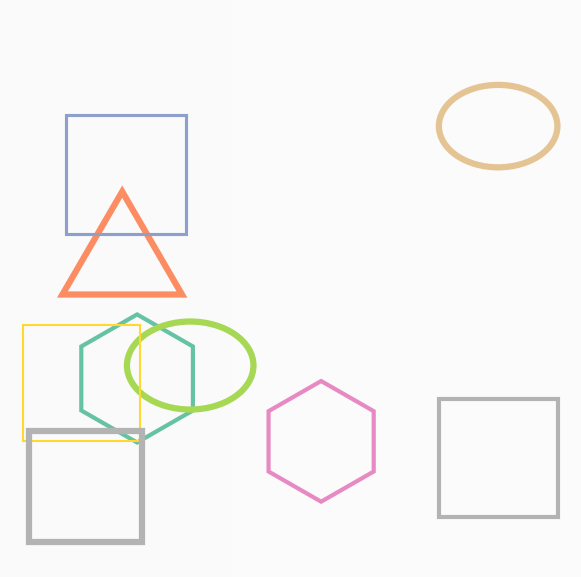[{"shape": "hexagon", "thickness": 2, "radius": 0.55, "center": [0.236, 0.344]}, {"shape": "triangle", "thickness": 3, "radius": 0.59, "center": [0.21, 0.549]}, {"shape": "square", "thickness": 1.5, "radius": 0.52, "center": [0.216, 0.696]}, {"shape": "hexagon", "thickness": 2, "radius": 0.52, "center": [0.552, 0.235]}, {"shape": "oval", "thickness": 3, "radius": 0.54, "center": [0.327, 0.366]}, {"shape": "square", "thickness": 1, "radius": 0.5, "center": [0.14, 0.336]}, {"shape": "oval", "thickness": 3, "radius": 0.51, "center": [0.857, 0.781]}, {"shape": "square", "thickness": 3, "radius": 0.48, "center": [0.147, 0.157]}, {"shape": "square", "thickness": 2, "radius": 0.51, "center": [0.858, 0.206]}]